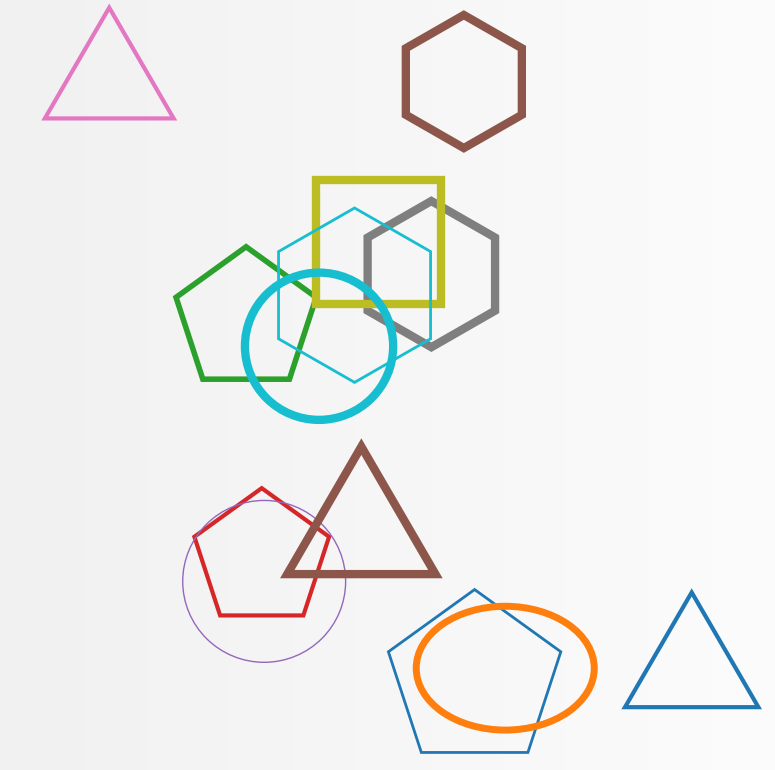[{"shape": "triangle", "thickness": 1.5, "radius": 0.5, "center": [0.893, 0.131]}, {"shape": "pentagon", "thickness": 1, "radius": 0.58, "center": [0.612, 0.117]}, {"shape": "oval", "thickness": 2.5, "radius": 0.57, "center": [0.652, 0.132]}, {"shape": "pentagon", "thickness": 2, "radius": 0.48, "center": [0.318, 0.584]}, {"shape": "pentagon", "thickness": 1.5, "radius": 0.46, "center": [0.338, 0.275]}, {"shape": "circle", "thickness": 0.5, "radius": 0.53, "center": [0.341, 0.245]}, {"shape": "hexagon", "thickness": 3, "radius": 0.43, "center": [0.599, 0.894]}, {"shape": "triangle", "thickness": 3, "radius": 0.55, "center": [0.466, 0.31]}, {"shape": "triangle", "thickness": 1.5, "radius": 0.48, "center": [0.141, 0.894]}, {"shape": "hexagon", "thickness": 3, "radius": 0.47, "center": [0.557, 0.644]}, {"shape": "square", "thickness": 3, "radius": 0.4, "center": [0.488, 0.686]}, {"shape": "hexagon", "thickness": 1, "radius": 0.57, "center": [0.457, 0.617]}, {"shape": "circle", "thickness": 3, "radius": 0.48, "center": [0.412, 0.55]}]